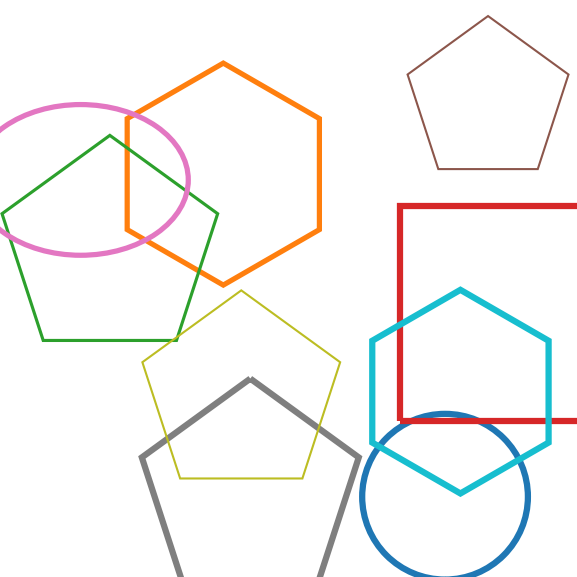[{"shape": "circle", "thickness": 3, "radius": 0.72, "center": [0.771, 0.139]}, {"shape": "hexagon", "thickness": 2.5, "radius": 0.96, "center": [0.387, 0.698]}, {"shape": "pentagon", "thickness": 1.5, "radius": 0.98, "center": [0.19, 0.568]}, {"shape": "square", "thickness": 3, "radius": 0.93, "center": [0.879, 0.456]}, {"shape": "pentagon", "thickness": 1, "radius": 0.73, "center": [0.845, 0.825]}, {"shape": "oval", "thickness": 2.5, "radius": 0.93, "center": [0.14, 0.688]}, {"shape": "pentagon", "thickness": 3, "radius": 0.99, "center": [0.433, 0.146]}, {"shape": "pentagon", "thickness": 1, "radius": 0.9, "center": [0.418, 0.316]}, {"shape": "hexagon", "thickness": 3, "radius": 0.88, "center": [0.797, 0.321]}]